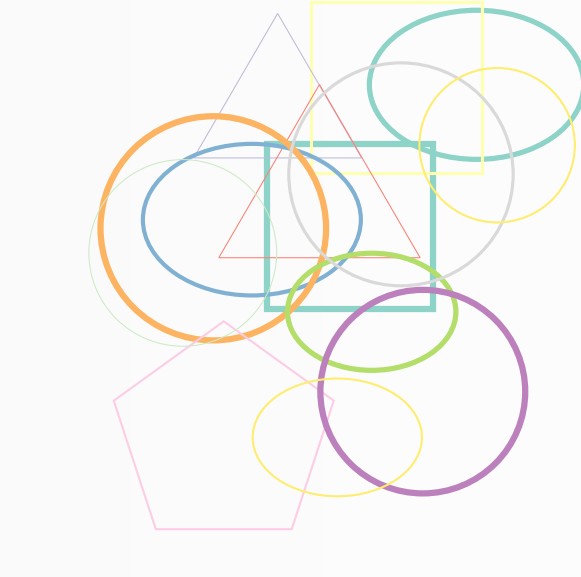[{"shape": "square", "thickness": 3, "radius": 0.71, "center": [0.602, 0.607]}, {"shape": "oval", "thickness": 2.5, "radius": 0.92, "center": [0.82, 0.852]}, {"shape": "square", "thickness": 1.5, "radius": 0.74, "center": [0.682, 0.848]}, {"shape": "triangle", "thickness": 0.5, "radius": 0.83, "center": [0.478, 0.809]}, {"shape": "triangle", "thickness": 0.5, "radius": 1.0, "center": [0.55, 0.653]}, {"shape": "oval", "thickness": 2, "radius": 0.94, "center": [0.433, 0.619]}, {"shape": "circle", "thickness": 3, "radius": 0.97, "center": [0.367, 0.604]}, {"shape": "oval", "thickness": 2.5, "radius": 0.72, "center": [0.639, 0.459]}, {"shape": "pentagon", "thickness": 1, "radius": 0.99, "center": [0.385, 0.244]}, {"shape": "circle", "thickness": 1.5, "radius": 0.97, "center": [0.69, 0.697]}, {"shape": "circle", "thickness": 3, "radius": 0.88, "center": [0.727, 0.321]}, {"shape": "circle", "thickness": 0.5, "radius": 0.81, "center": [0.314, 0.561]}, {"shape": "circle", "thickness": 1, "radius": 0.67, "center": [0.855, 0.748]}, {"shape": "oval", "thickness": 1, "radius": 0.73, "center": [0.58, 0.242]}]